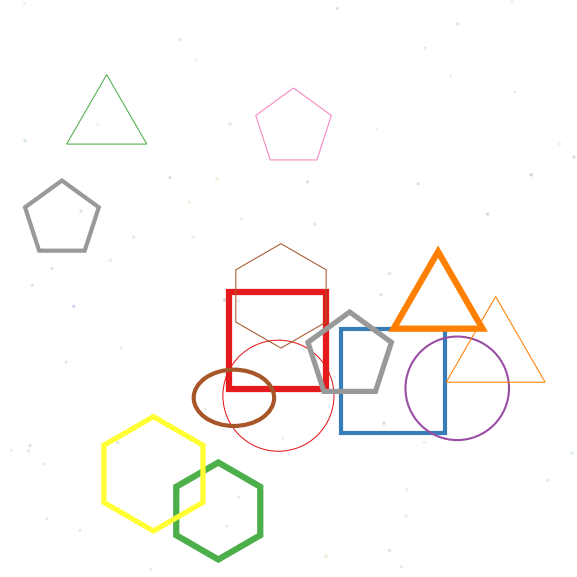[{"shape": "circle", "thickness": 0.5, "radius": 0.48, "center": [0.482, 0.314]}, {"shape": "square", "thickness": 3, "radius": 0.42, "center": [0.48, 0.409]}, {"shape": "square", "thickness": 2, "radius": 0.45, "center": [0.681, 0.34]}, {"shape": "hexagon", "thickness": 3, "radius": 0.42, "center": [0.378, 0.114]}, {"shape": "triangle", "thickness": 0.5, "radius": 0.4, "center": [0.185, 0.79]}, {"shape": "circle", "thickness": 1, "radius": 0.45, "center": [0.792, 0.327]}, {"shape": "triangle", "thickness": 0.5, "radius": 0.49, "center": [0.858, 0.387]}, {"shape": "triangle", "thickness": 3, "radius": 0.44, "center": [0.759, 0.474]}, {"shape": "hexagon", "thickness": 2.5, "radius": 0.5, "center": [0.266, 0.179]}, {"shape": "hexagon", "thickness": 0.5, "radius": 0.45, "center": [0.487, 0.487]}, {"shape": "oval", "thickness": 2, "radius": 0.35, "center": [0.405, 0.31]}, {"shape": "pentagon", "thickness": 0.5, "radius": 0.34, "center": [0.508, 0.778]}, {"shape": "pentagon", "thickness": 2, "radius": 0.34, "center": [0.107, 0.619]}, {"shape": "pentagon", "thickness": 2.5, "radius": 0.38, "center": [0.606, 0.383]}]